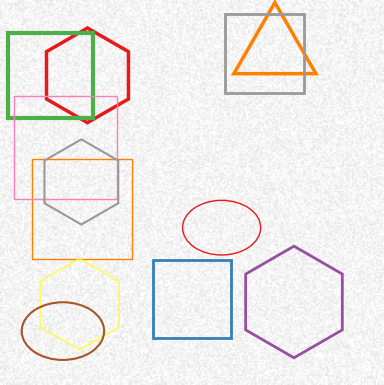[{"shape": "hexagon", "thickness": 2.5, "radius": 0.61, "center": [0.227, 0.804]}, {"shape": "oval", "thickness": 1, "radius": 0.51, "center": [0.576, 0.409]}, {"shape": "square", "thickness": 2, "radius": 0.51, "center": [0.498, 0.223]}, {"shape": "square", "thickness": 3, "radius": 0.55, "center": [0.131, 0.804]}, {"shape": "hexagon", "thickness": 2, "radius": 0.72, "center": [0.764, 0.216]}, {"shape": "square", "thickness": 1, "radius": 0.65, "center": [0.212, 0.457]}, {"shape": "triangle", "thickness": 2.5, "radius": 0.62, "center": [0.714, 0.87]}, {"shape": "hexagon", "thickness": 1, "radius": 0.59, "center": [0.207, 0.21]}, {"shape": "oval", "thickness": 1.5, "radius": 0.53, "center": [0.163, 0.14]}, {"shape": "square", "thickness": 1, "radius": 0.67, "center": [0.171, 0.616]}, {"shape": "square", "thickness": 2, "radius": 0.51, "center": [0.687, 0.862]}, {"shape": "hexagon", "thickness": 1.5, "radius": 0.55, "center": [0.211, 0.527]}]